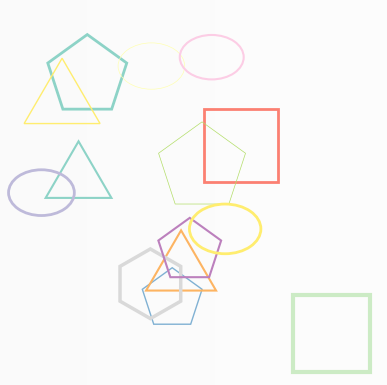[{"shape": "pentagon", "thickness": 2, "radius": 0.54, "center": [0.225, 0.803]}, {"shape": "triangle", "thickness": 1.5, "radius": 0.49, "center": [0.203, 0.535]}, {"shape": "oval", "thickness": 0.5, "radius": 0.43, "center": [0.391, 0.828]}, {"shape": "oval", "thickness": 2, "radius": 0.42, "center": [0.107, 0.5]}, {"shape": "square", "thickness": 2, "radius": 0.48, "center": [0.622, 0.622]}, {"shape": "pentagon", "thickness": 1, "radius": 0.41, "center": [0.444, 0.223]}, {"shape": "triangle", "thickness": 1.5, "radius": 0.52, "center": [0.467, 0.297]}, {"shape": "pentagon", "thickness": 0.5, "radius": 0.59, "center": [0.521, 0.566]}, {"shape": "oval", "thickness": 1.5, "radius": 0.41, "center": [0.546, 0.851]}, {"shape": "hexagon", "thickness": 2.5, "radius": 0.45, "center": [0.388, 0.263]}, {"shape": "pentagon", "thickness": 1.5, "radius": 0.43, "center": [0.49, 0.349]}, {"shape": "square", "thickness": 3, "radius": 0.5, "center": [0.855, 0.135]}, {"shape": "oval", "thickness": 2, "radius": 0.46, "center": [0.581, 0.405]}, {"shape": "triangle", "thickness": 1, "radius": 0.57, "center": [0.16, 0.736]}]